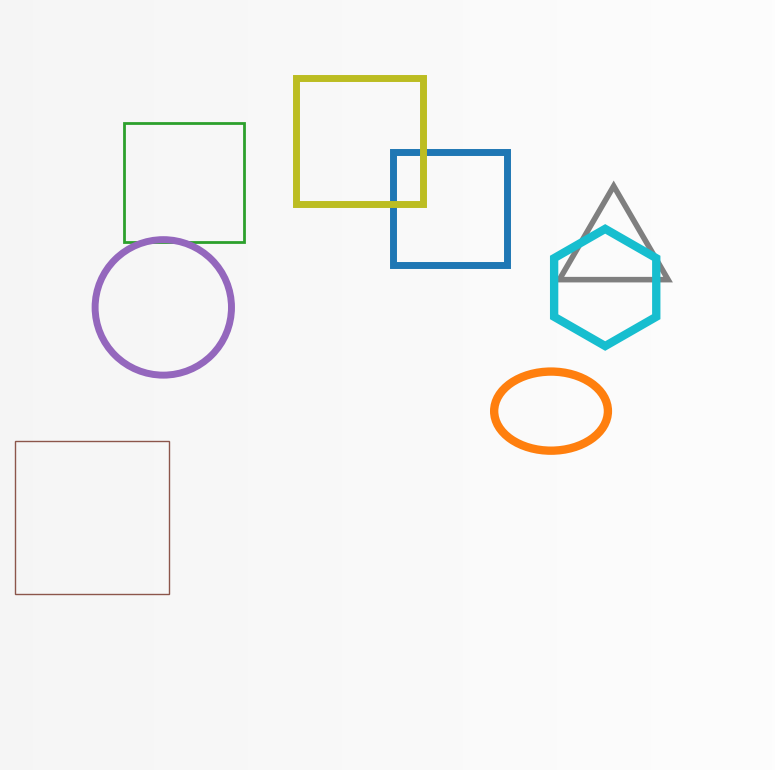[{"shape": "square", "thickness": 2.5, "radius": 0.37, "center": [0.581, 0.729]}, {"shape": "oval", "thickness": 3, "radius": 0.37, "center": [0.711, 0.466]}, {"shape": "square", "thickness": 1, "radius": 0.39, "center": [0.237, 0.763]}, {"shape": "circle", "thickness": 2.5, "radius": 0.44, "center": [0.211, 0.601]}, {"shape": "square", "thickness": 0.5, "radius": 0.5, "center": [0.119, 0.328]}, {"shape": "triangle", "thickness": 2, "radius": 0.41, "center": [0.792, 0.677]}, {"shape": "square", "thickness": 2.5, "radius": 0.41, "center": [0.464, 0.817]}, {"shape": "hexagon", "thickness": 3, "radius": 0.38, "center": [0.781, 0.627]}]